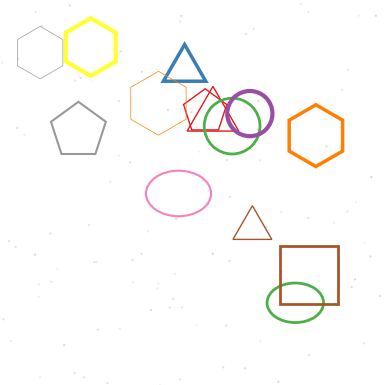[{"shape": "triangle", "thickness": 1, "radius": 0.39, "center": [0.553, 0.698]}, {"shape": "pentagon", "thickness": 1, "radius": 0.3, "center": [0.533, 0.71]}, {"shape": "triangle", "thickness": 2.5, "radius": 0.32, "center": [0.479, 0.821]}, {"shape": "oval", "thickness": 2, "radius": 0.37, "center": [0.767, 0.214]}, {"shape": "circle", "thickness": 2, "radius": 0.36, "center": [0.603, 0.672]}, {"shape": "circle", "thickness": 3, "radius": 0.29, "center": [0.649, 0.705]}, {"shape": "hexagon", "thickness": 0.5, "radius": 0.41, "center": [0.412, 0.732]}, {"shape": "hexagon", "thickness": 2.5, "radius": 0.4, "center": [0.821, 0.648]}, {"shape": "hexagon", "thickness": 3, "radius": 0.37, "center": [0.236, 0.878]}, {"shape": "triangle", "thickness": 1, "radius": 0.29, "center": [0.656, 0.407]}, {"shape": "square", "thickness": 2, "radius": 0.37, "center": [0.802, 0.285]}, {"shape": "oval", "thickness": 1.5, "radius": 0.42, "center": [0.464, 0.497]}, {"shape": "pentagon", "thickness": 1.5, "radius": 0.37, "center": [0.204, 0.661]}, {"shape": "hexagon", "thickness": 0.5, "radius": 0.34, "center": [0.104, 0.863]}]